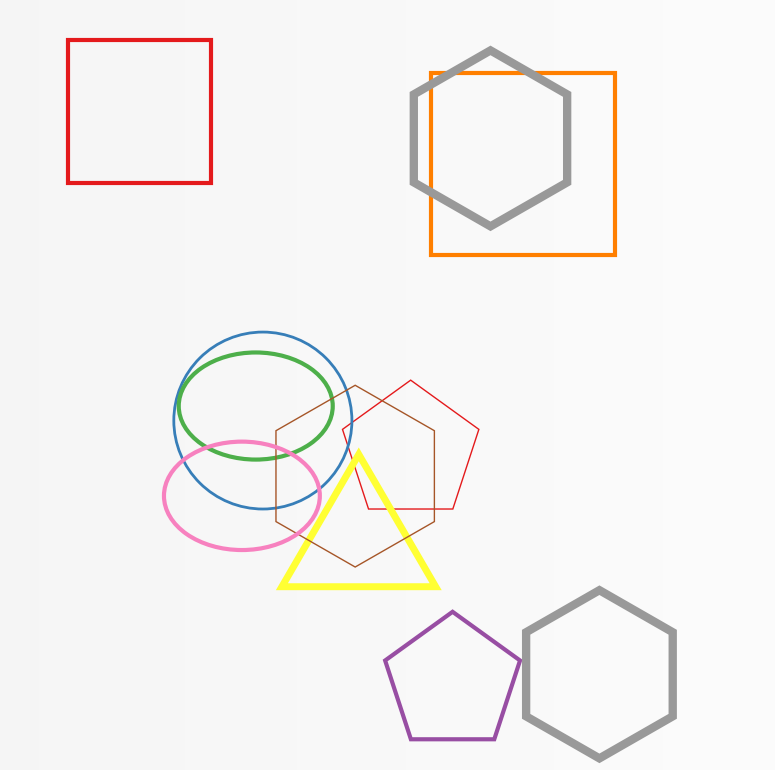[{"shape": "pentagon", "thickness": 0.5, "radius": 0.46, "center": [0.53, 0.414]}, {"shape": "square", "thickness": 1.5, "radius": 0.46, "center": [0.18, 0.855]}, {"shape": "circle", "thickness": 1, "radius": 0.57, "center": [0.339, 0.454]}, {"shape": "oval", "thickness": 1.5, "radius": 0.5, "center": [0.33, 0.473]}, {"shape": "pentagon", "thickness": 1.5, "radius": 0.46, "center": [0.584, 0.114]}, {"shape": "square", "thickness": 1.5, "radius": 0.59, "center": [0.675, 0.787]}, {"shape": "triangle", "thickness": 2.5, "radius": 0.57, "center": [0.463, 0.295]}, {"shape": "hexagon", "thickness": 0.5, "radius": 0.59, "center": [0.458, 0.382]}, {"shape": "oval", "thickness": 1.5, "radius": 0.5, "center": [0.312, 0.356]}, {"shape": "hexagon", "thickness": 3, "radius": 0.55, "center": [0.773, 0.124]}, {"shape": "hexagon", "thickness": 3, "radius": 0.57, "center": [0.633, 0.82]}]